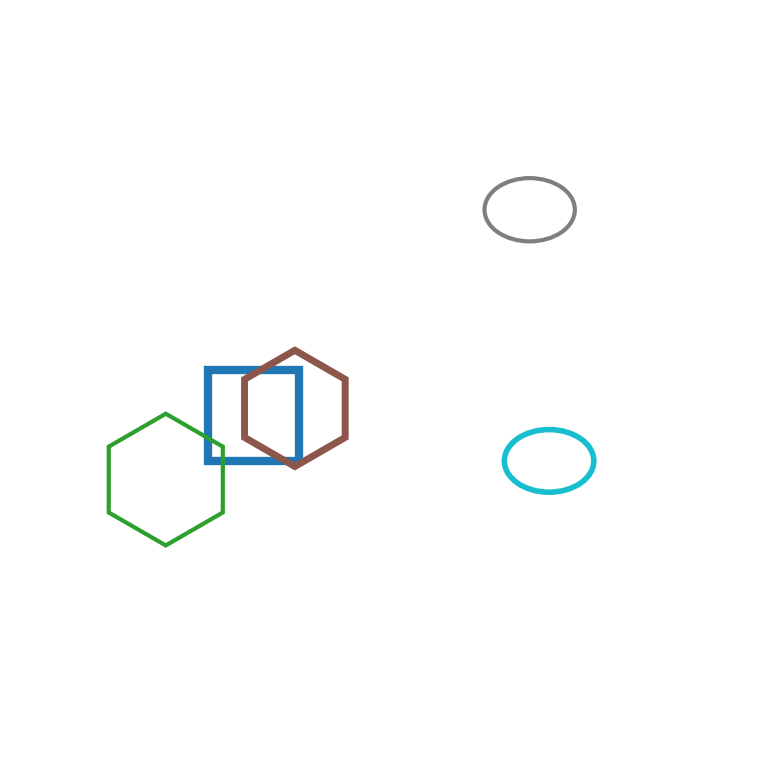[{"shape": "square", "thickness": 3, "radius": 0.3, "center": [0.329, 0.46]}, {"shape": "hexagon", "thickness": 1.5, "radius": 0.43, "center": [0.215, 0.377]}, {"shape": "hexagon", "thickness": 2.5, "radius": 0.38, "center": [0.383, 0.47]}, {"shape": "oval", "thickness": 1.5, "radius": 0.29, "center": [0.688, 0.728]}, {"shape": "oval", "thickness": 2, "radius": 0.29, "center": [0.713, 0.401]}]